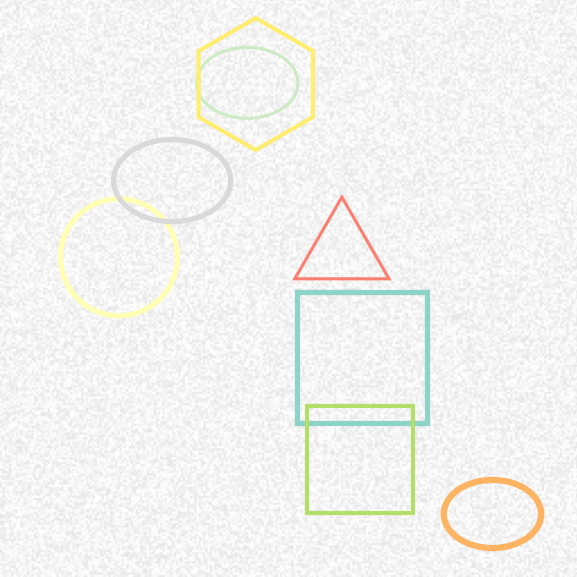[{"shape": "square", "thickness": 2.5, "radius": 0.57, "center": [0.626, 0.38]}, {"shape": "circle", "thickness": 2.5, "radius": 0.51, "center": [0.206, 0.554]}, {"shape": "triangle", "thickness": 1.5, "radius": 0.47, "center": [0.592, 0.564]}, {"shape": "oval", "thickness": 3, "radius": 0.42, "center": [0.853, 0.109]}, {"shape": "square", "thickness": 2, "radius": 0.46, "center": [0.623, 0.203]}, {"shape": "oval", "thickness": 2.5, "radius": 0.51, "center": [0.298, 0.686]}, {"shape": "oval", "thickness": 1.5, "radius": 0.44, "center": [0.428, 0.856]}, {"shape": "hexagon", "thickness": 2, "radius": 0.57, "center": [0.443, 0.854]}]